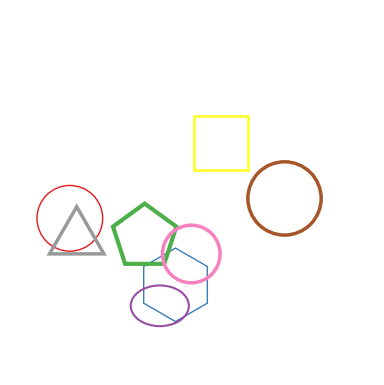[{"shape": "circle", "thickness": 1, "radius": 0.43, "center": [0.181, 0.433]}, {"shape": "hexagon", "thickness": 1, "radius": 0.48, "center": [0.456, 0.26]}, {"shape": "pentagon", "thickness": 3, "radius": 0.43, "center": [0.376, 0.385]}, {"shape": "oval", "thickness": 1.5, "radius": 0.38, "center": [0.415, 0.206]}, {"shape": "square", "thickness": 2, "radius": 0.35, "center": [0.574, 0.629]}, {"shape": "circle", "thickness": 2.5, "radius": 0.48, "center": [0.739, 0.485]}, {"shape": "circle", "thickness": 2.5, "radius": 0.37, "center": [0.497, 0.34]}, {"shape": "triangle", "thickness": 2.5, "radius": 0.41, "center": [0.199, 0.381]}]